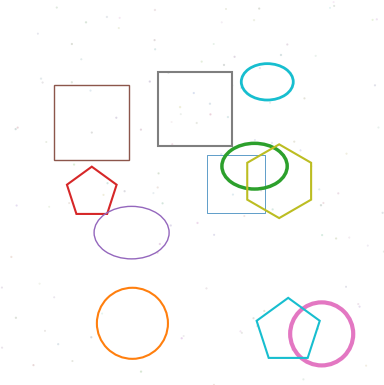[{"shape": "square", "thickness": 0.5, "radius": 0.38, "center": [0.614, 0.523]}, {"shape": "circle", "thickness": 1.5, "radius": 0.46, "center": [0.344, 0.16]}, {"shape": "oval", "thickness": 2.5, "radius": 0.42, "center": [0.661, 0.568]}, {"shape": "pentagon", "thickness": 1.5, "radius": 0.34, "center": [0.238, 0.499]}, {"shape": "oval", "thickness": 1, "radius": 0.49, "center": [0.342, 0.396]}, {"shape": "square", "thickness": 1, "radius": 0.49, "center": [0.237, 0.682]}, {"shape": "circle", "thickness": 3, "radius": 0.41, "center": [0.836, 0.133]}, {"shape": "square", "thickness": 1.5, "radius": 0.48, "center": [0.506, 0.716]}, {"shape": "hexagon", "thickness": 1.5, "radius": 0.48, "center": [0.725, 0.529]}, {"shape": "oval", "thickness": 2, "radius": 0.34, "center": [0.694, 0.787]}, {"shape": "pentagon", "thickness": 1.5, "radius": 0.43, "center": [0.749, 0.14]}]